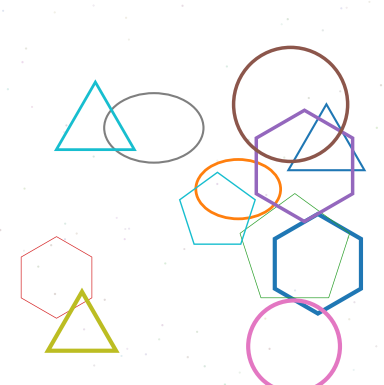[{"shape": "hexagon", "thickness": 3, "radius": 0.65, "center": [0.826, 0.315]}, {"shape": "triangle", "thickness": 1.5, "radius": 0.57, "center": [0.848, 0.615]}, {"shape": "oval", "thickness": 2, "radius": 0.55, "center": [0.619, 0.509]}, {"shape": "pentagon", "thickness": 0.5, "radius": 0.75, "center": [0.766, 0.348]}, {"shape": "hexagon", "thickness": 0.5, "radius": 0.53, "center": [0.147, 0.279]}, {"shape": "hexagon", "thickness": 2.5, "radius": 0.72, "center": [0.791, 0.569]}, {"shape": "circle", "thickness": 2.5, "radius": 0.74, "center": [0.755, 0.729]}, {"shape": "circle", "thickness": 3, "radius": 0.6, "center": [0.764, 0.1]}, {"shape": "oval", "thickness": 1.5, "radius": 0.64, "center": [0.4, 0.668]}, {"shape": "triangle", "thickness": 3, "radius": 0.51, "center": [0.213, 0.14]}, {"shape": "triangle", "thickness": 2, "radius": 0.58, "center": [0.248, 0.67]}, {"shape": "pentagon", "thickness": 1, "radius": 0.52, "center": [0.565, 0.449]}]